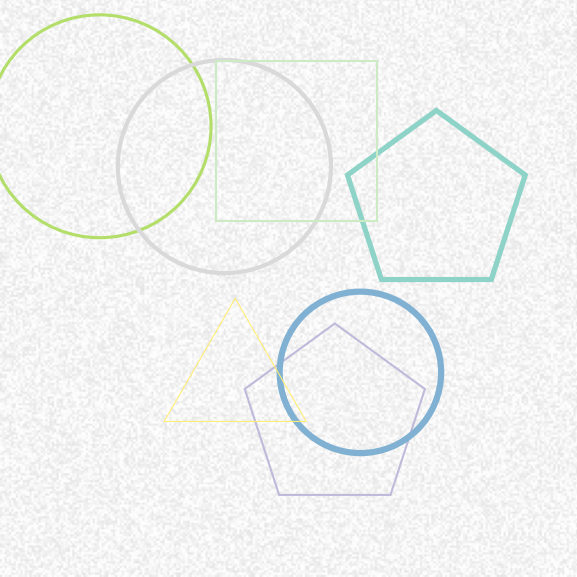[{"shape": "pentagon", "thickness": 2.5, "radius": 0.81, "center": [0.756, 0.646]}, {"shape": "pentagon", "thickness": 1, "radius": 0.82, "center": [0.58, 0.275]}, {"shape": "circle", "thickness": 3, "radius": 0.7, "center": [0.624, 0.354]}, {"shape": "circle", "thickness": 1.5, "radius": 0.96, "center": [0.172, 0.78]}, {"shape": "circle", "thickness": 2, "radius": 0.92, "center": [0.389, 0.711]}, {"shape": "square", "thickness": 1, "radius": 0.7, "center": [0.513, 0.755]}, {"shape": "triangle", "thickness": 0.5, "radius": 0.71, "center": [0.407, 0.34]}]